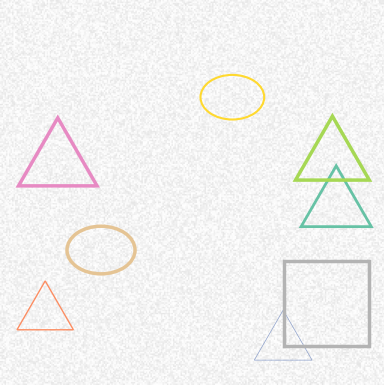[{"shape": "triangle", "thickness": 2, "radius": 0.53, "center": [0.873, 0.464]}, {"shape": "triangle", "thickness": 1, "radius": 0.42, "center": [0.117, 0.186]}, {"shape": "triangle", "thickness": 0.5, "radius": 0.43, "center": [0.736, 0.108]}, {"shape": "triangle", "thickness": 2.5, "radius": 0.59, "center": [0.15, 0.576]}, {"shape": "triangle", "thickness": 2.5, "radius": 0.55, "center": [0.863, 0.588]}, {"shape": "oval", "thickness": 1.5, "radius": 0.41, "center": [0.603, 0.748]}, {"shape": "oval", "thickness": 2.5, "radius": 0.44, "center": [0.262, 0.351]}, {"shape": "square", "thickness": 2.5, "radius": 0.55, "center": [0.848, 0.212]}]